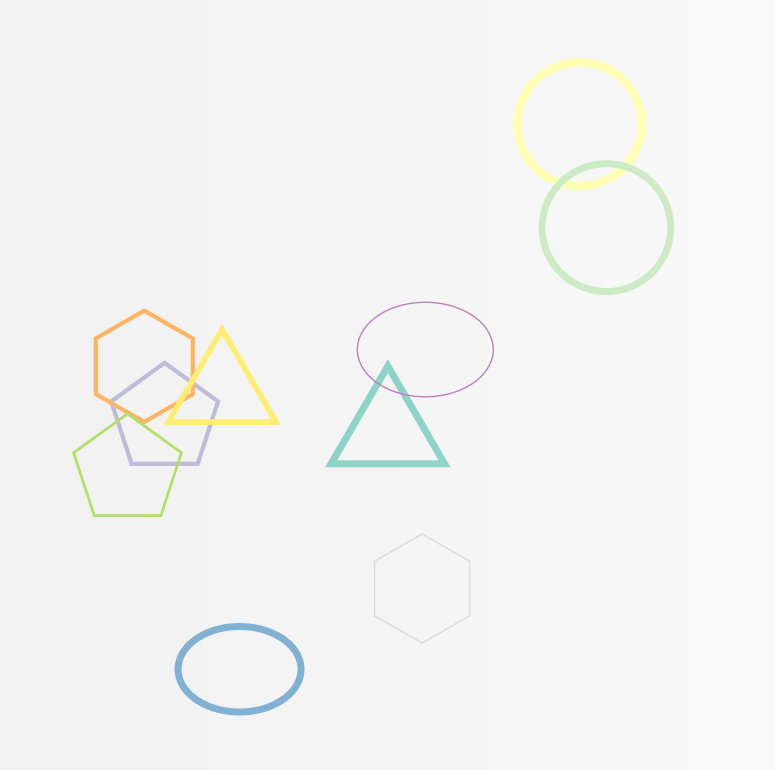[{"shape": "triangle", "thickness": 2.5, "radius": 0.42, "center": [0.5, 0.44]}, {"shape": "circle", "thickness": 3, "radius": 0.4, "center": [0.748, 0.839]}, {"shape": "pentagon", "thickness": 1.5, "radius": 0.36, "center": [0.212, 0.456]}, {"shape": "oval", "thickness": 2.5, "radius": 0.4, "center": [0.309, 0.131]}, {"shape": "hexagon", "thickness": 1.5, "radius": 0.36, "center": [0.186, 0.524]}, {"shape": "pentagon", "thickness": 1, "radius": 0.37, "center": [0.165, 0.389]}, {"shape": "hexagon", "thickness": 0.5, "radius": 0.35, "center": [0.545, 0.236]}, {"shape": "oval", "thickness": 0.5, "radius": 0.44, "center": [0.549, 0.546]}, {"shape": "circle", "thickness": 2.5, "radius": 0.42, "center": [0.782, 0.704]}, {"shape": "triangle", "thickness": 2, "radius": 0.4, "center": [0.287, 0.492]}]